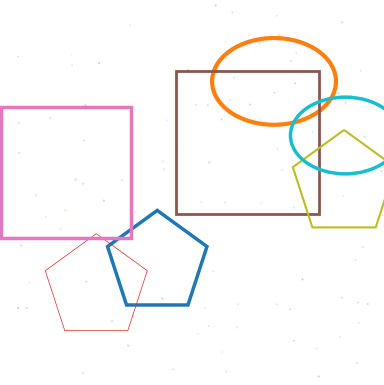[{"shape": "pentagon", "thickness": 2.5, "radius": 0.68, "center": [0.408, 0.318]}, {"shape": "oval", "thickness": 3, "radius": 0.8, "center": [0.712, 0.789]}, {"shape": "pentagon", "thickness": 0.5, "radius": 0.7, "center": [0.25, 0.254]}, {"shape": "square", "thickness": 2, "radius": 0.93, "center": [0.643, 0.63]}, {"shape": "square", "thickness": 2.5, "radius": 0.85, "center": [0.172, 0.552]}, {"shape": "pentagon", "thickness": 1.5, "radius": 0.7, "center": [0.894, 0.523]}, {"shape": "oval", "thickness": 2.5, "radius": 0.71, "center": [0.897, 0.648]}]